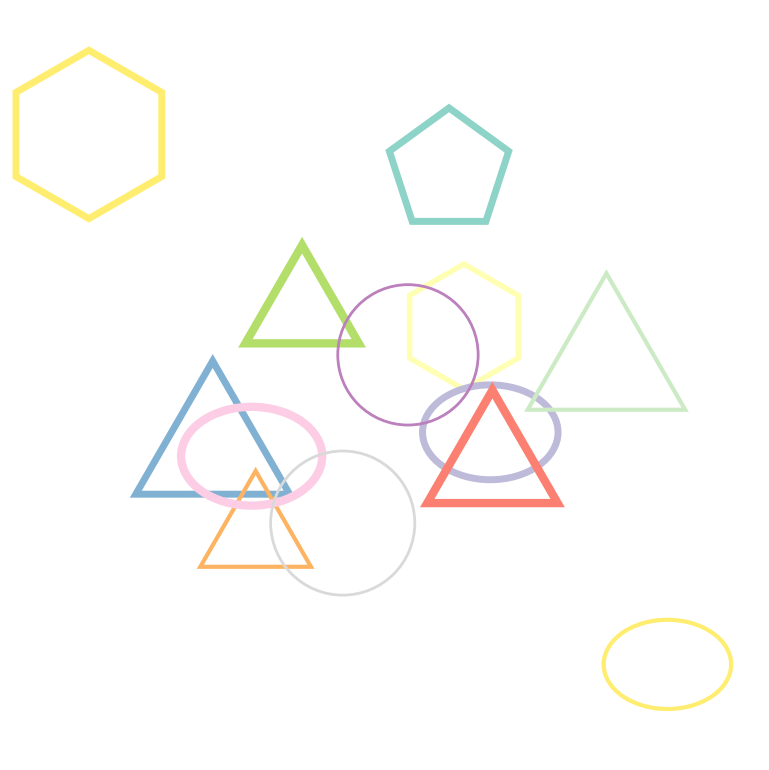[{"shape": "pentagon", "thickness": 2.5, "radius": 0.41, "center": [0.583, 0.778]}, {"shape": "hexagon", "thickness": 2, "radius": 0.41, "center": [0.603, 0.576]}, {"shape": "oval", "thickness": 2.5, "radius": 0.44, "center": [0.637, 0.439]}, {"shape": "triangle", "thickness": 3, "radius": 0.49, "center": [0.64, 0.396]}, {"shape": "triangle", "thickness": 2.5, "radius": 0.58, "center": [0.276, 0.416]}, {"shape": "triangle", "thickness": 1.5, "radius": 0.41, "center": [0.332, 0.305]}, {"shape": "triangle", "thickness": 3, "radius": 0.43, "center": [0.392, 0.597]}, {"shape": "oval", "thickness": 3, "radius": 0.46, "center": [0.327, 0.408]}, {"shape": "circle", "thickness": 1, "radius": 0.47, "center": [0.445, 0.321]}, {"shape": "circle", "thickness": 1, "radius": 0.46, "center": [0.53, 0.539]}, {"shape": "triangle", "thickness": 1.5, "radius": 0.59, "center": [0.788, 0.527]}, {"shape": "oval", "thickness": 1.5, "radius": 0.41, "center": [0.867, 0.137]}, {"shape": "hexagon", "thickness": 2.5, "radius": 0.55, "center": [0.115, 0.825]}]